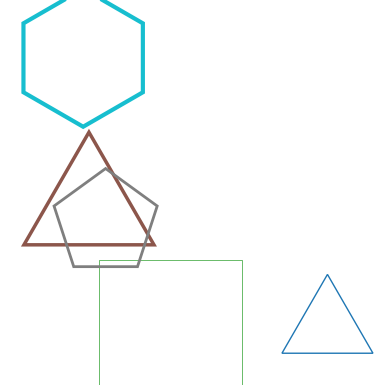[{"shape": "triangle", "thickness": 1, "radius": 0.68, "center": [0.851, 0.151]}, {"shape": "square", "thickness": 0.5, "radius": 0.93, "center": [0.442, 0.14]}, {"shape": "triangle", "thickness": 2.5, "radius": 0.97, "center": [0.231, 0.462]}, {"shape": "pentagon", "thickness": 2, "radius": 0.7, "center": [0.274, 0.421]}, {"shape": "hexagon", "thickness": 3, "radius": 0.9, "center": [0.216, 0.85]}]